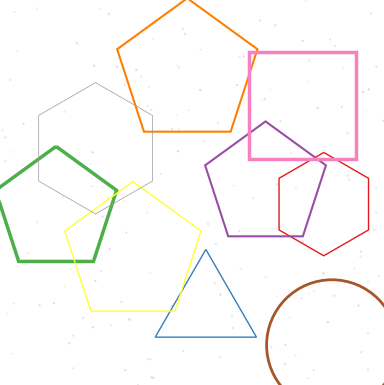[{"shape": "hexagon", "thickness": 1, "radius": 0.67, "center": [0.841, 0.47]}, {"shape": "triangle", "thickness": 1, "radius": 0.76, "center": [0.535, 0.2]}, {"shape": "pentagon", "thickness": 2.5, "radius": 0.83, "center": [0.146, 0.455]}, {"shape": "pentagon", "thickness": 1.5, "radius": 0.82, "center": [0.69, 0.52]}, {"shape": "pentagon", "thickness": 1.5, "radius": 0.96, "center": [0.486, 0.813]}, {"shape": "pentagon", "thickness": 1, "radius": 0.93, "center": [0.345, 0.342]}, {"shape": "circle", "thickness": 2, "radius": 0.85, "center": [0.862, 0.104]}, {"shape": "square", "thickness": 2.5, "radius": 0.7, "center": [0.786, 0.726]}, {"shape": "hexagon", "thickness": 0.5, "radius": 0.85, "center": [0.248, 0.615]}]